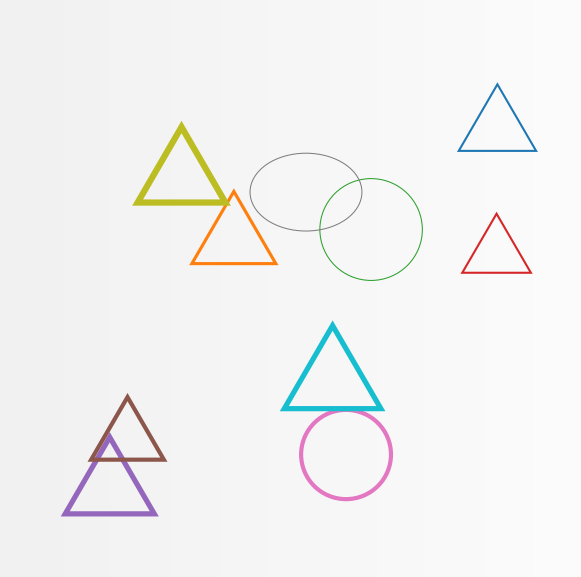[{"shape": "triangle", "thickness": 1, "radius": 0.38, "center": [0.856, 0.776]}, {"shape": "triangle", "thickness": 1.5, "radius": 0.42, "center": [0.402, 0.584]}, {"shape": "circle", "thickness": 0.5, "radius": 0.44, "center": [0.638, 0.602]}, {"shape": "triangle", "thickness": 1, "radius": 0.34, "center": [0.854, 0.561]}, {"shape": "triangle", "thickness": 2.5, "radius": 0.44, "center": [0.189, 0.154]}, {"shape": "triangle", "thickness": 2, "radius": 0.36, "center": [0.219, 0.239]}, {"shape": "circle", "thickness": 2, "radius": 0.39, "center": [0.595, 0.212]}, {"shape": "oval", "thickness": 0.5, "radius": 0.48, "center": [0.526, 0.666]}, {"shape": "triangle", "thickness": 3, "radius": 0.44, "center": [0.312, 0.692]}, {"shape": "triangle", "thickness": 2.5, "radius": 0.48, "center": [0.572, 0.339]}]